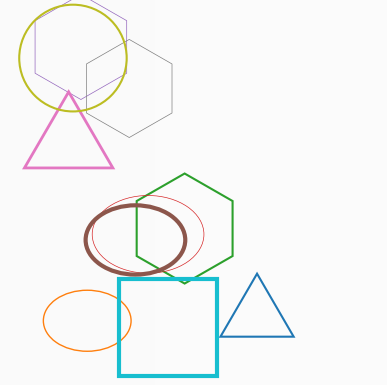[{"shape": "triangle", "thickness": 1.5, "radius": 0.55, "center": [0.663, 0.18]}, {"shape": "oval", "thickness": 1, "radius": 0.57, "center": [0.225, 0.167]}, {"shape": "hexagon", "thickness": 1.5, "radius": 0.71, "center": [0.476, 0.406]}, {"shape": "oval", "thickness": 0.5, "radius": 0.72, "center": [0.382, 0.391]}, {"shape": "hexagon", "thickness": 0.5, "radius": 0.68, "center": [0.209, 0.878]}, {"shape": "oval", "thickness": 3, "radius": 0.64, "center": [0.35, 0.377]}, {"shape": "triangle", "thickness": 2, "radius": 0.66, "center": [0.177, 0.63]}, {"shape": "hexagon", "thickness": 0.5, "radius": 0.64, "center": [0.334, 0.77]}, {"shape": "circle", "thickness": 1.5, "radius": 0.69, "center": [0.188, 0.849]}, {"shape": "square", "thickness": 3, "radius": 0.63, "center": [0.433, 0.15]}]